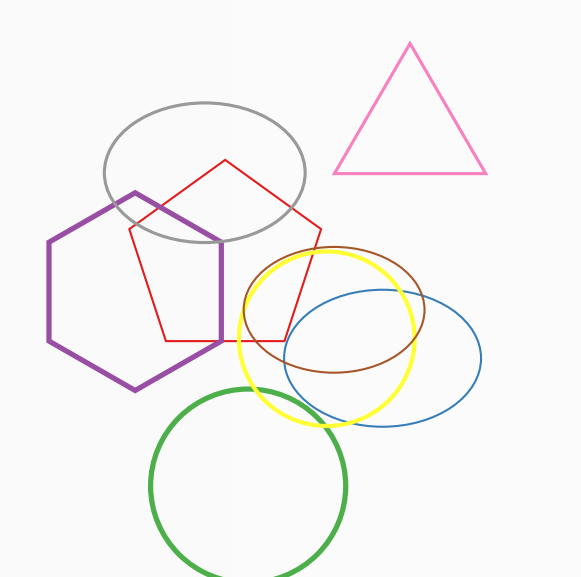[{"shape": "pentagon", "thickness": 1, "radius": 0.87, "center": [0.387, 0.549]}, {"shape": "oval", "thickness": 1, "radius": 0.85, "center": [0.658, 0.379]}, {"shape": "circle", "thickness": 2.5, "radius": 0.84, "center": [0.427, 0.158]}, {"shape": "hexagon", "thickness": 2.5, "radius": 0.86, "center": [0.233, 0.494]}, {"shape": "circle", "thickness": 2, "radius": 0.76, "center": [0.562, 0.413]}, {"shape": "oval", "thickness": 1, "radius": 0.78, "center": [0.575, 0.463]}, {"shape": "triangle", "thickness": 1.5, "radius": 0.75, "center": [0.705, 0.774]}, {"shape": "oval", "thickness": 1.5, "radius": 0.86, "center": [0.352, 0.7]}]